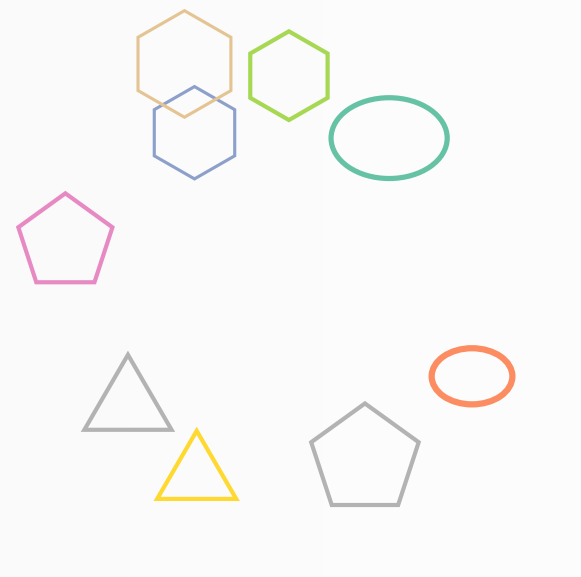[{"shape": "oval", "thickness": 2.5, "radius": 0.5, "center": [0.669, 0.76]}, {"shape": "oval", "thickness": 3, "radius": 0.35, "center": [0.812, 0.348]}, {"shape": "hexagon", "thickness": 1.5, "radius": 0.4, "center": [0.335, 0.769]}, {"shape": "pentagon", "thickness": 2, "radius": 0.43, "center": [0.112, 0.579]}, {"shape": "hexagon", "thickness": 2, "radius": 0.38, "center": [0.497, 0.868]}, {"shape": "triangle", "thickness": 2, "radius": 0.39, "center": [0.338, 0.174]}, {"shape": "hexagon", "thickness": 1.5, "radius": 0.46, "center": [0.317, 0.888]}, {"shape": "pentagon", "thickness": 2, "radius": 0.49, "center": [0.628, 0.203]}, {"shape": "triangle", "thickness": 2, "radius": 0.43, "center": [0.22, 0.298]}]